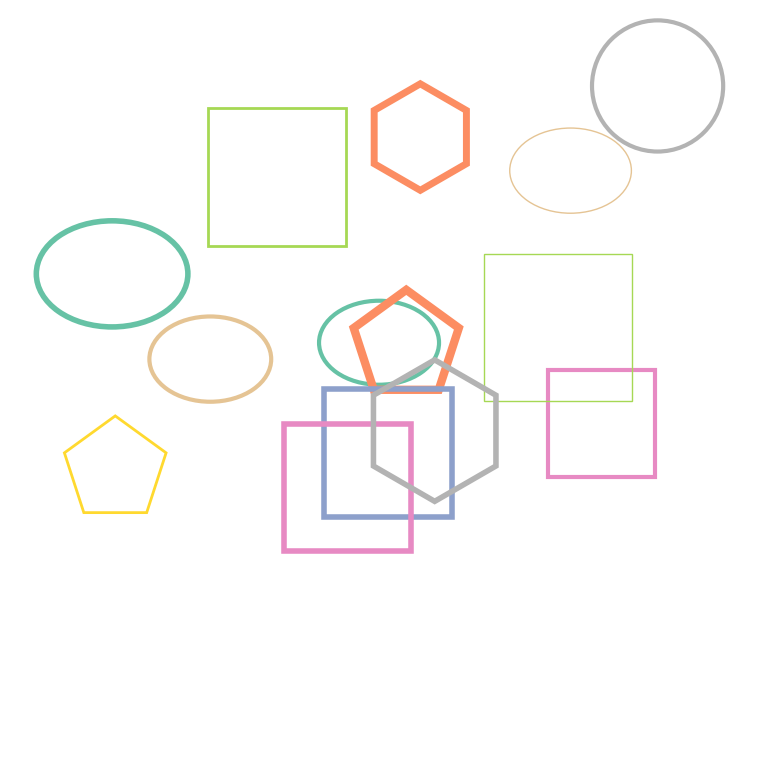[{"shape": "oval", "thickness": 1.5, "radius": 0.39, "center": [0.492, 0.555]}, {"shape": "oval", "thickness": 2, "radius": 0.49, "center": [0.146, 0.644]}, {"shape": "pentagon", "thickness": 3, "radius": 0.36, "center": [0.528, 0.552]}, {"shape": "hexagon", "thickness": 2.5, "radius": 0.35, "center": [0.546, 0.822]}, {"shape": "square", "thickness": 2, "radius": 0.41, "center": [0.504, 0.412]}, {"shape": "square", "thickness": 2, "radius": 0.41, "center": [0.451, 0.367]}, {"shape": "square", "thickness": 1.5, "radius": 0.35, "center": [0.781, 0.45]}, {"shape": "square", "thickness": 0.5, "radius": 0.48, "center": [0.725, 0.575]}, {"shape": "square", "thickness": 1, "radius": 0.45, "center": [0.36, 0.77]}, {"shape": "pentagon", "thickness": 1, "radius": 0.35, "center": [0.15, 0.39]}, {"shape": "oval", "thickness": 0.5, "radius": 0.4, "center": [0.741, 0.778]}, {"shape": "oval", "thickness": 1.5, "radius": 0.4, "center": [0.273, 0.534]}, {"shape": "circle", "thickness": 1.5, "radius": 0.43, "center": [0.854, 0.888]}, {"shape": "hexagon", "thickness": 2, "radius": 0.46, "center": [0.565, 0.441]}]